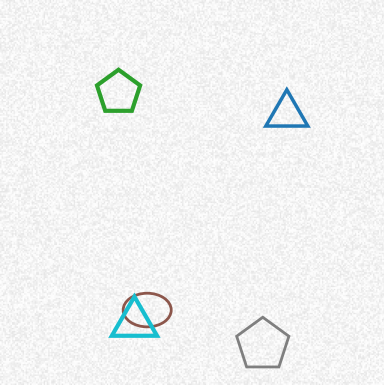[{"shape": "triangle", "thickness": 2.5, "radius": 0.31, "center": [0.745, 0.704]}, {"shape": "pentagon", "thickness": 3, "radius": 0.29, "center": [0.308, 0.76]}, {"shape": "oval", "thickness": 2, "radius": 0.31, "center": [0.382, 0.195]}, {"shape": "pentagon", "thickness": 2, "radius": 0.36, "center": [0.683, 0.105]}, {"shape": "triangle", "thickness": 3, "radius": 0.34, "center": [0.349, 0.162]}]